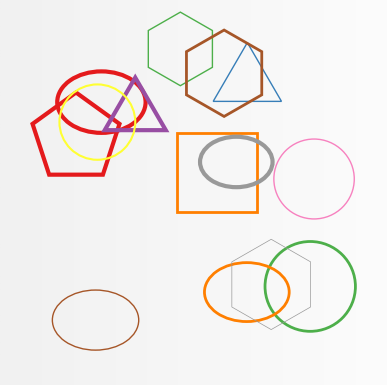[{"shape": "pentagon", "thickness": 3, "radius": 0.59, "center": [0.196, 0.642]}, {"shape": "oval", "thickness": 3, "radius": 0.57, "center": [0.262, 0.735]}, {"shape": "triangle", "thickness": 1, "radius": 0.51, "center": [0.638, 0.788]}, {"shape": "circle", "thickness": 2, "radius": 0.58, "center": [0.801, 0.256]}, {"shape": "hexagon", "thickness": 1, "radius": 0.48, "center": [0.465, 0.873]}, {"shape": "triangle", "thickness": 3, "radius": 0.46, "center": [0.349, 0.707]}, {"shape": "square", "thickness": 2, "radius": 0.51, "center": [0.561, 0.551]}, {"shape": "oval", "thickness": 2, "radius": 0.55, "center": [0.637, 0.241]}, {"shape": "circle", "thickness": 1.5, "radius": 0.49, "center": [0.251, 0.683]}, {"shape": "hexagon", "thickness": 2, "radius": 0.56, "center": [0.578, 0.81]}, {"shape": "oval", "thickness": 1, "radius": 0.56, "center": [0.247, 0.169]}, {"shape": "circle", "thickness": 1, "radius": 0.52, "center": [0.81, 0.535]}, {"shape": "hexagon", "thickness": 0.5, "radius": 0.59, "center": [0.7, 0.261]}, {"shape": "oval", "thickness": 3, "radius": 0.47, "center": [0.61, 0.579]}]